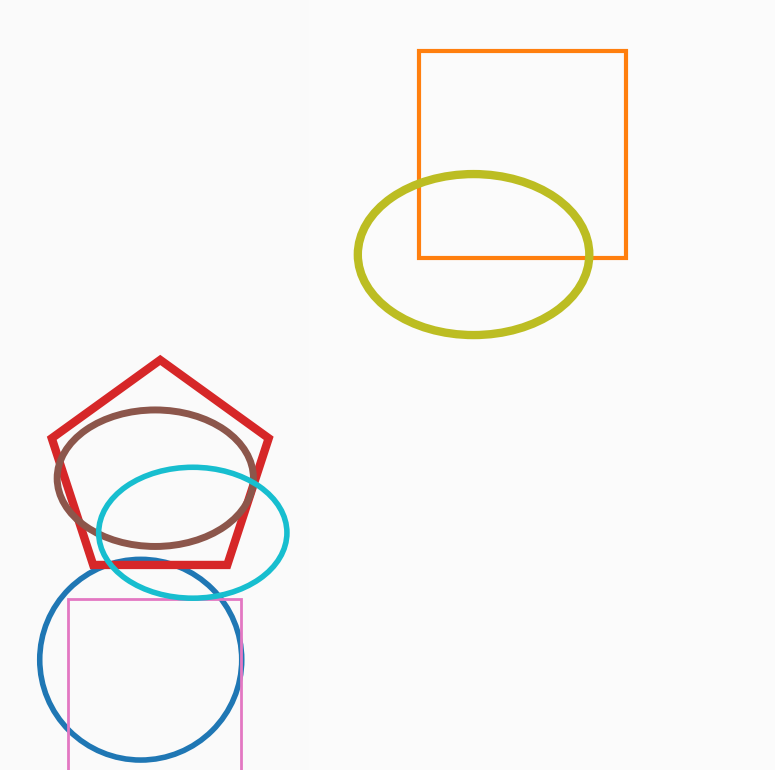[{"shape": "circle", "thickness": 2, "radius": 0.65, "center": [0.182, 0.143]}, {"shape": "square", "thickness": 1.5, "radius": 0.67, "center": [0.674, 0.799]}, {"shape": "pentagon", "thickness": 3, "radius": 0.74, "center": [0.207, 0.385]}, {"shape": "oval", "thickness": 2.5, "radius": 0.63, "center": [0.2, 0.379]}, {"shape": "square", "thickness": 1, "radius": 0.56, "center": [0.199, 0.11]}, {"shape": "oval", "thickness": 3, "radius": 0.75, "center": [0.611, 0.669]}, {"shape": "oval", "thickness": 2, "radius": 0.61, "center": [0.249, 0.308]}]